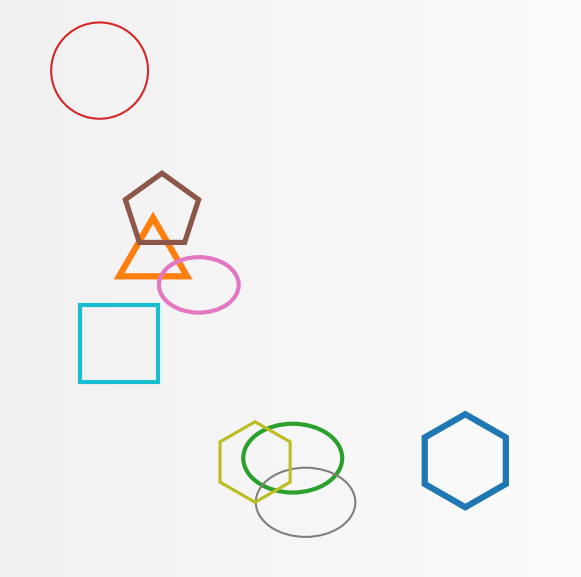[{"shape": "hexagon", "thickness": 3, "radius": 0.4, "center": [0.8, 0.201]}, {"shape": "triangle", "thickness": 3, "radius": 0.34, "center": [0.263, 0.554]}, {"shape": "oval", "thickness": 2, "radius": 0.43, "center": [0.504, 0.206]}, {"shape": "circle", "thickness": 1, "radius": 0.42, "center": [0.171, 0.877]}, {"shape": "pentagon", "thickness": 2.5, "radius": 0.33, "center": [0.279, 0.633]}, {"shape": "oval", "thickness": 2, "radius": 0.34, "center": [0.342, 0.506]}, {"shape": "oval", "thickness": 1, "radius": 0.43, "center": [0.526, 0.129]}, {"shape": "hexagon", "thickness": 1.5, "radius": 0.35, "center": [0.439, 0.199]}, {"shape": "square", "thickness": 2, "radius": 0.34, "center": [0.205, 0.404]}]